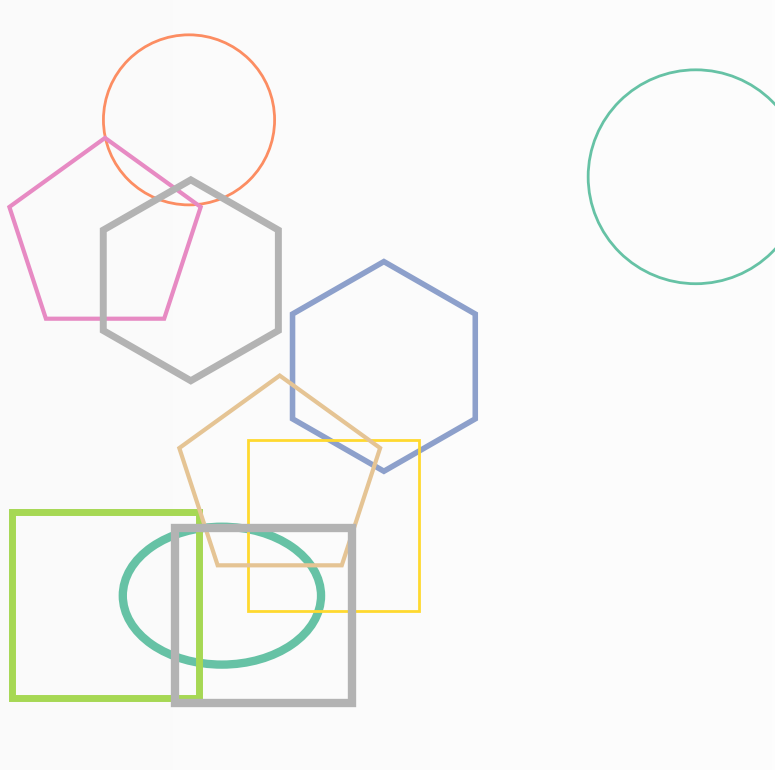[{"shape": "circle", "thickness": 1, "radius": 0.69, "center": [0.898, 0.77]}, {"shape": "oval", "thickness": 3, "radius": 0.64, "center": [0.286, 0.226]}, {"shape": "circle", "thickness": 1, "radius": 0.55, "center": [0.244, 0.844]}, {"shape": "hexagon", "thickness": 2, "radius": 0.68, "center": [0.495, 0.524]}, {"shape": "pentagon", "thickness": 1.5, "radius": 0.65, "center": [0.136, 0.691]}, {"shape": "square", "thickness": 2.5, "radius": 0.6, "center": [0.136, 0.214]}, {"shape": "square", "thickness": 1, "radius": 0.55, "center": [0.43, 0.317]}, {"shape": "pentagon", "thickness": 1.5, "radius": 0.68, "center": [0.361, 0.376]}, {"shape": "square", "thickness": 3, "radius": 0.57, "center": [0.34, 0.201]}, {"shape": "hexagon", "thickness": 2.5, "radius": 0.65, "center": [0.246, 0.636]}]